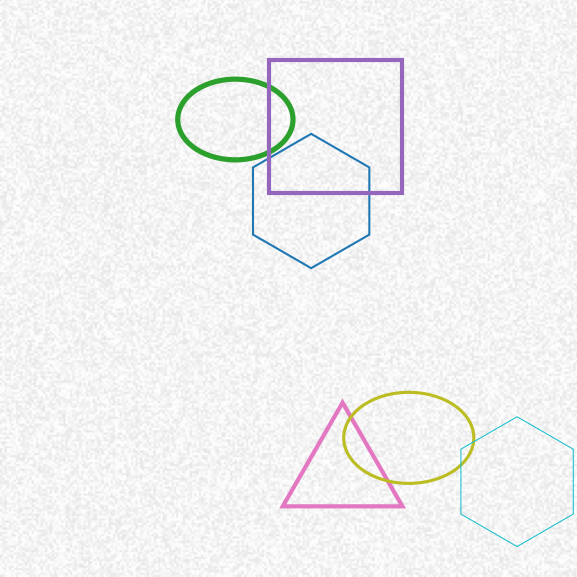[{"shape": "hexagon", "thickness": 1, "radius": 0.58, "center": [0.539, 0.651]}, {"shape": "oval", "thickness": 2.5, "radius": 0.5, "center": [0.408, 0.792]}, {"shape": "square", "thickness": 2, "radius": 0.58, "center": [0.581, 0.78]}, {"shape": "triangle", "thickness": 2, "radius": 0.6, "center": [0.593, 0.182]}, {"shape": "oval", "thickness": 1.5, "radius": 0.56, "center": [0.708, 0.241]}, {"shape": "hexagon", "thickness": 0.5, "radius": 0.56, "center": [0.895, 0.165]}]